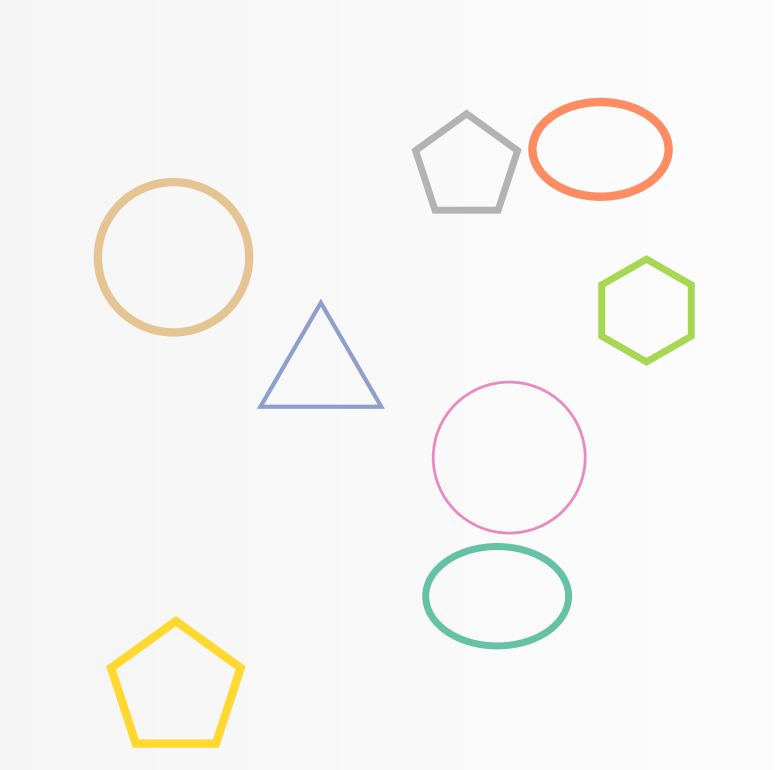[{"shape": "oval", "thickness": 2.5, "radius": 0.46, "center": [0.642, 0.226]}, {"shape": "oval", "thickness": 3, "radius": 0.44, "center": [0.775, 0.806]}, {"shape": "triangle", "thickness": 1.5, "radius": 0.45, "center": [0.414, 0.517]}, {"shape": "circle", "thickness": 1, "radius": 0.49, "center": [0.657, 0.406]}, {"shape": "hexagon", "thickness": 2.5, "radius": 0.33, "center": [0.834, 0.597]}, {"shape": "pentagon", "thickness": 3, "radius": 0.44, "center": [0.227, 0.105]}, {"shape": "circle", "thickness": 3, "radius": 0.49, "center": [0.224, 0.666]}, {"shape": "pentagon", "thickness": 2.5, "radius": 0.35, "center": [0.602, 0.783]}]